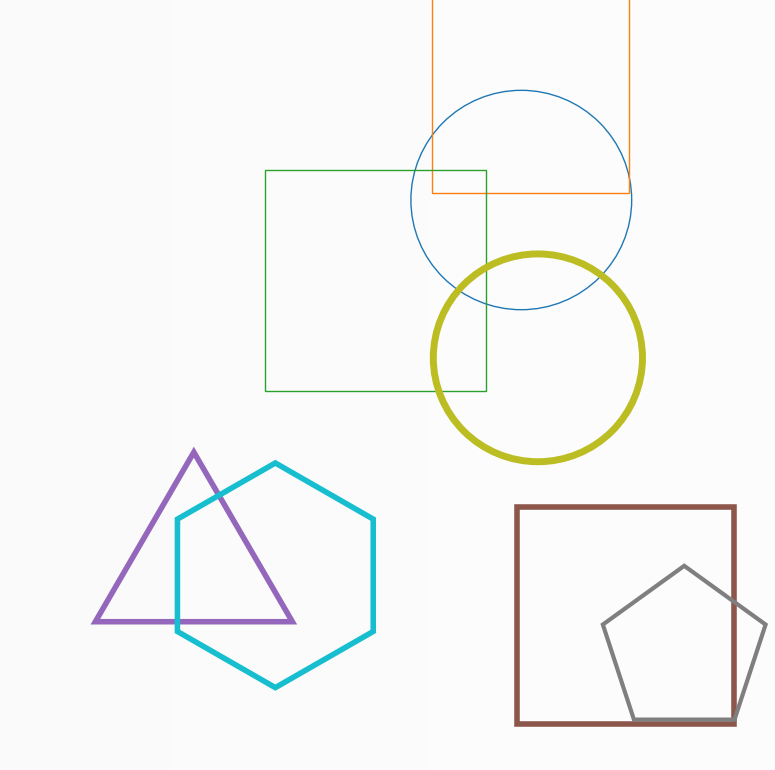[{"shape": "circle", "thickness": 0.5, "radius": 0.71, "center": [0.673, 0.74]}, {"shape": "square", "thickness": 0.5, "radius": 0.64, "center": [0.685, 0.877]}, {"shape": "square", "thickness": 0.5, "radius": 0.72, "center": [0.484, 0.636]}, {"shape": "triangle", "thickness": 2, "radius": 0.73, "center": [0.25, 0.266]}, {"shape": "square", "thickness": 2, "radius": 0.7, "center": [0.807, 0.201]}, {"shape": "pentagon", "thickness": 1.5, "radius": 0.55, "center": [0.883, 0.155]}, {"shape": "circle", "thickness": 2.5, "radius": 0.67, "center": [0.694, 0.535]}, {"shape": "hexagon", "thickness": 2, "radius": 0.73, "center": [0.355, 0.253]}]